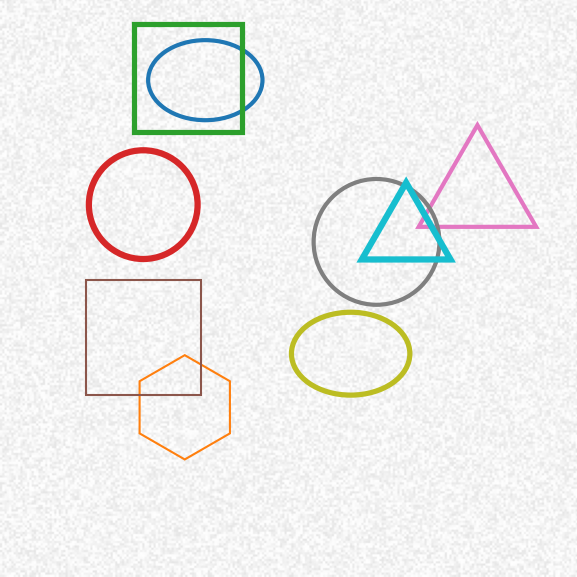[{"shape": "oval", "thickness": 2, "radius": 0.5, "center": [0.356, 0.86]}, {"shape": "hexagon", "thickness": 1, "radius": 0.45, "center": [0.32, 0.294]}, {"shape": "square", "thickness": 2.5, "radius": 0.47, "center": [0.326, 0.864]}, {"shape": "circle", "thickness": 3, "radius": 0.47, "center": [0.248, 0.645]}, {"shape": "square", "thickness": 1, "radius": 0.5, "center": [0.248, 0.415]}, {"shape": "triangle", "thickness": 2, "radius": 0.59, "center": [0.827, 0.665]}, {"shape": "circle", "thickness": 2, "radius": 0.54, "center": [0.652, 0.58]}, {"shape": "oval", "thickness": 2.5, "radius": 0.51, "center": [0.607, 0.387]}, {"shape": "triangle", "thickness": 3, "radius": 0.44, "center": [0.703, 0.594]}]